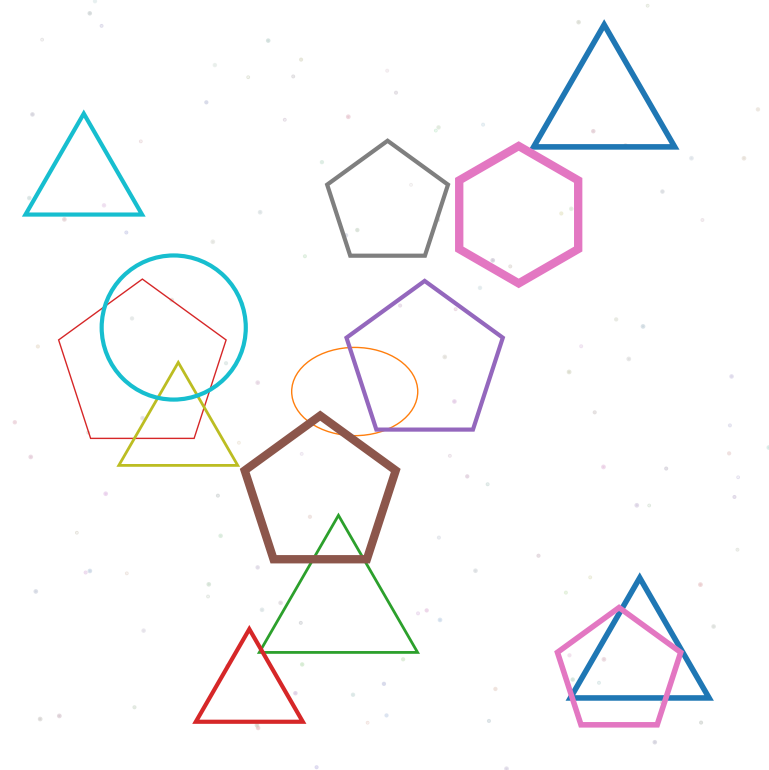[{"shape": "triangle", "thickness": 2, "radius": 0.52, "center": [0.831, 0.146]}, {"shape": "triangle", "thickness": 2, "radius": 0.53, "center": [0.785, 0.862]}, {"shape": "oval", "thickness": 0.5, "radius": 0.41, "center": [0.461, 0.492]}, {"shape": "triangle", "thickness": 1, "radius": 0.59, "center": [0.44, 0.212]}, {"shape": "pentagon", "thickness": 0.5, "radius": 0.57, "center": [0.185, 0.523]}, {"shape": "triangle", "thickness": 1.5, "radius": 0.4, "center": [0.324, 0.103]}, {"shape": "pentagon", "thickness": 1.5, "radius": 0.53, "center": [0.551, 0.528]}, {"shape": "pentagon", "thickness": 3, "radius": 0.52, "center": [0.416, 0.357]}, {"shape": "pentagon", "thickness": 2, "radius": 0.42, "center": [0.804, 0.127]}, {"shape": "hexagon", "thickness": 3, "radius": 0.45, "center": [0.674, 0.721]}, {"shape": "pentagon", "thickness": 1.5, "radius": 0.41, "center": [0.503, 0.735]}, {"shape": "triangle", "thickness": 1, "radius": 0.45, "center": [0.232, 0.44]}, {"shape": "circle", "thickness": 1.5, "radius": 0.47, "center": [0.226, 0.575]}, {"shape": "triangle", "thickness": 1.5, "radius": 0.44, "center": [0.109, 0.765]}]